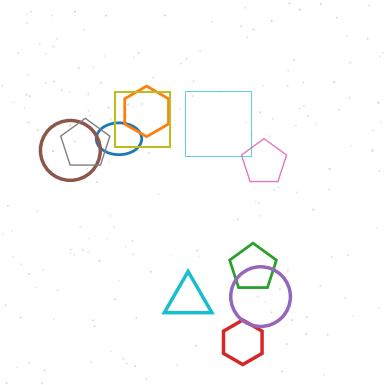[{"shape": "oval", "thickness": 2, "radius": 0.3, "center": [0.309, 0.64]}, {"shape": "hexagon", "thickness": 2, "radius": 0.33, "center": [0.381, 0.711]}, {"shape": "pentagon", "thickness": 2, "radius": 0.32, "center": [0.657, 0.305]}, {"shape": "hexagon", "thickness": 2.5, "radius": 0.29, "center": [0.631, 0.111]}, {"shape": "circle", "thickness": 2.5, "radius": 0.39, "center": [0.677, 0.23]}, {"shape": "circle", "thickness": 2.5, "radius": 0.39, "center": [0.183, 0.609]}, {"shape": "pentagon", "thickness": 1, "radius": 0.31, "center": [0.686, 0.578]}, {"shape": "pentagon", "thickness": 1, "radius": 0.34, "center": [0.222, 0.626]}, {"shape": "square", "thickness": 1.5, "radius": 0.36, "center": [0.371, 0.69]}, {"shape": "triangle", "thickness": 2.5, "radius": 0.36, "center": [0.489, 0.224]}, {"shape": "square", "thickness": 0.5, "radius": 0.43, "center": [0.566, 0.68]}]